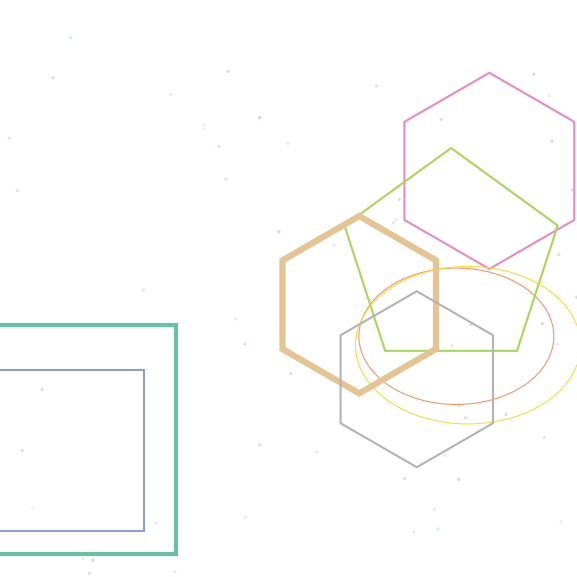[{"shape": "square", "thickness": 2, "radius": 0.99, "center": [0.107, 0.237]}, {"shape": "oval", "thickness": 0.5, "radius": 0.84, "center": [0.79, 0.417]}, {"shape": "square", "thickness": 1, "radius": 0.7, "center": [0.11, 0.219]}, {"shape": "hexagon", "thickness": 1, "radius": 0.85, "center": [0.847, 0.703]}, {"shape": "pentagon", "thickness": 1, "radius": 0.97, "center": [0.781, 0.549]}, {"shape": "oval", "thickness": 0.5, "radius": 0.97, "center": [0.81, 0.401]}, {"shape": "hexagon", "thickness": 3, "radius": 0.77, "center": [0.622, 0.471]}, {"shape": "hexagon", "thickness": 1, "radius": 0.76, "center": [0.722, 0.342]}]